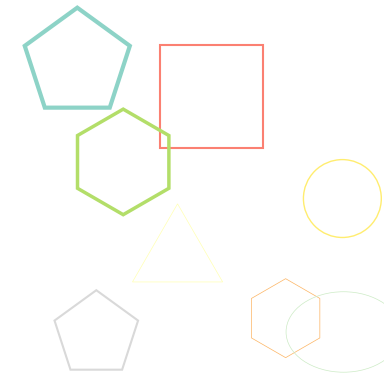[{"shape": "pentagon", "thickness": 3, "radius": 0.72, "center": [0.201, 0.837]}, {"shape": "triangle", "thickness": 0.5, "radius": 0.68, "center": [0.461, 0.335]}, {"shape": "square", "thickness": 1.5, "radius": 0.67, "center": [0.55, 0.75]}, {"shape": "hexagon", "thickness": 0.5, "radius": 0.51, "center": [0.742, 0.174]}, {"shape": "hexagon", "thickness": 2.5, "radius": 0.69, "center": [0.32, 0.579]}, {"shape": "pentagon", "thickness": 1.5, "radius": 0.57, "center": [0.25, 0.132]}, {"shape": "oval", "thickness": 0.5, "radius": 0.75, "center": [0.892, 0.138]}, {"shape": "circle", "thickness": 1, "radius": 0.51, "center": [0.889, 0.484]}]